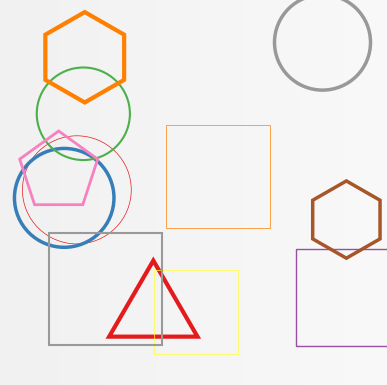[{"shape": "triangle", "thickness": 3, "radius": 0.66, "center": [0.396, 0.191]}, {"shape": "circle", "thickness": 0.5, "radius": 0.7, "center": [0.198, 0.507]}, {"shape": "circle", "thickness": 2.5, "radius": 0.64, "center": [0.166, 0.486]}, {"shape": "circle", "thickness": 1.5, "radius": 0.6, "center": [0.215, 0.704]}, {"shape": "square", "thickness": 1, "radius": 0.63, "center": [0.889, 0.228]}, {"shape": "hexagon", "thickness": 3, "radius": 0.59, "center": [0.219, 0.851]}, {"shape": "square", "thickness": 0.5, "radius": 0.67, "center": [0.562, 0.541]}, {"shape": "square", "thickness": 0.5, "radius": 0.55, "center": [0.506, 0.189]}, {"shape": "hexagon", "thickness": 2.5, "radius": 0.5, "center": [0.894, 0.43]}, {"shape": "pentagon", "thickness": 2, "radius": 0.53, "center": [0.151, 0.554]}, {"shape": "square", "thickness": 1.5, "radius": 0.73, "center": [0.273, 0.248]}, {"shape": "circle", "thickness": 2.5, "radius": 0.62, "center": [0.832, 0.89]}]